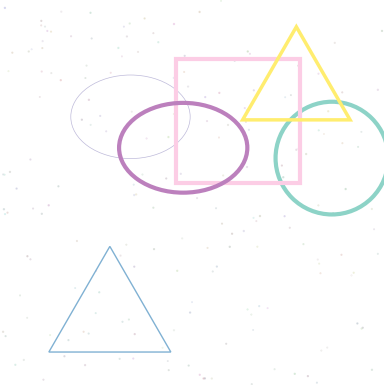[{"shape": "circle", "thickness": 3, "radius": 0.73, "center": [0.862, 0.589]}, {"shape": "oval", "thickness": 0.5, "radius": 0.78, "center": [0.339, 0.697]}, {"shape": "triangle", "thickness": 1, "radius": 0.91, "center": [0.285, 0.177]}, {"shape": "square", "thickness": 3, "radius": 0.81, "center": [0.618, 0.686]}, {"shape": "oval", "thickness": 3, "radius": 0.83, "center": [0.476, 0.616]}, {"shape": "triangle", "thickness": 2.5, "radius": 0.81, "center": [0.77, 0.769]}]